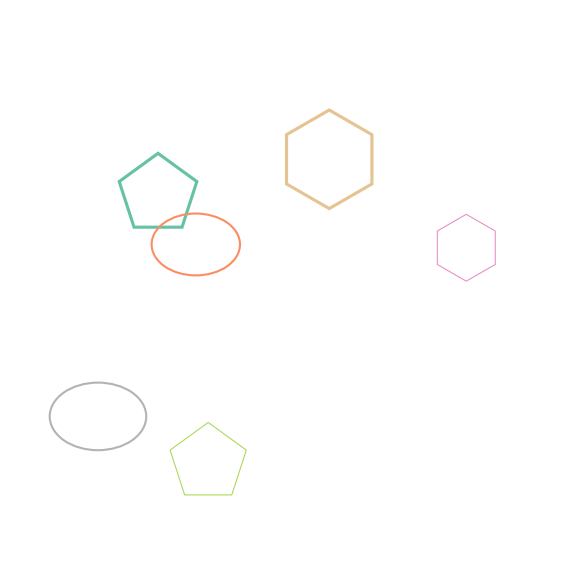[{"shape": "pentagon", "thickness": 1.5, "radius": 0.35, "center": [0.274, 0.663]}, {"shape": "oval", "thickness": 1, "radius": 0.38, "center": [0.339, 0.576]}, {"shape": "hexagon", "thickness": 0.5, "radius": 0.29, "center": [0.807, 0.57]}, {"shape": "pentagon", "thickness": 0.5, "radius": 0.35, "center": [0.361, 0.198]}, {"shape": "hexagon", "thickness": 1.5, "radius": 0.43, "center": [0.57, 0.723]}, {"shape": "oval", "thickness": 1, "radius": 0.42, "center": [0.17, 0.278]}]